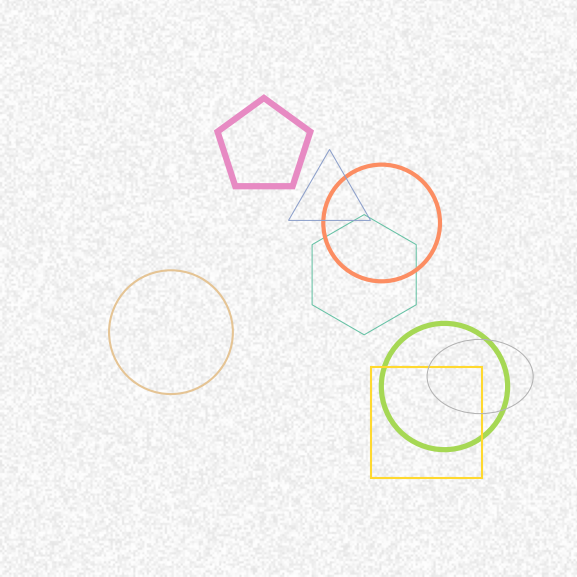[{"shape": "hexagon", "thickness": 0.5, "radius": 0.52, "center": [0.631, 0.523]}, {"shape": "circle", "thickness": 2, "radius": 0.51, "center": [0.661, 0.613]}, {"shape": "triangle", "thickness": 0.5, "radius": 0.41, "center": [0.571, 0.658]}, {"shape": "pentagon", "thickness": 3, "radius": 0.42, "center": [0.457, 0.745]}, {"shape": "circle", "thickness": 2.5, "radius": 0.55, "center": [0.77, 0.33]}, {"shape": "square", "thickness": 1, "radius": 0.48, "center": [0.739, 0.268]}, {"shape": "circle", "thickness": 1, "radius": 0.54, "center": [0.296, 0.424]}, {"shape": "oval", "thickness": 0.5, "radius": 0.46, "center": [0.831, 0.347]}]